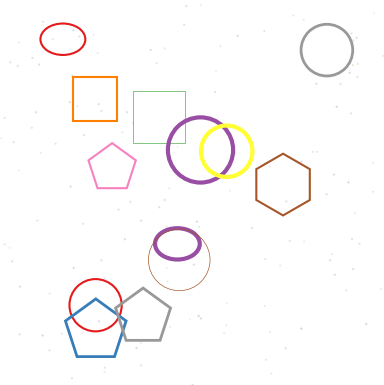[{"shape": "circle", "thickness": 1.5, "radius": 0.34, "center": [0.248, 0.207]}, {"shape": "oval", "thickness": 1.5, "radius": 0.29, "center": [0.163, 0.898]}, {"shape": "pentagon", "thickness": 2, "radius": 0.41, "center": [0.249, 0.141]}, {"shape": "square", "thickness": 0.5, "radius": 0.34, "center": [0.413, 0.697]}, {"shape": "oval", "thickness": 3, "radius": 0.29, "center": [0.461, 0.367]}, {"shape": "circle", "thickness": 3, "radius": 0.42, "center": [0.521, 0.611]}, {"shape": "square", "thickness": 1.5, "radius": 0.29, "center": [0.246, 0.744]}, {"shape": "circle", "thickness": 3, "radius": 0.33, "center": [0.589, 0.607]}, {"shape": "circle", "thickness": 0.5, "radius": 0.4, "center": [0.466, 0.325]}, {"shape": "hexagon", "thickness": 1.5, "radius": 0.4, "center": [0.735, 0.521]}, {"shape": "pentagon", "thickness": 1.5, "radius": 0.32, "center": [0.291, 0.564]}, {"shape": "circle", "thickness": 2, "radius": 0.34, "center": [0.849, 0.87]}, {"shape": "pentagon", "thickness": 2, "radius": 0.38, "center": [0.372, 0.177]}]